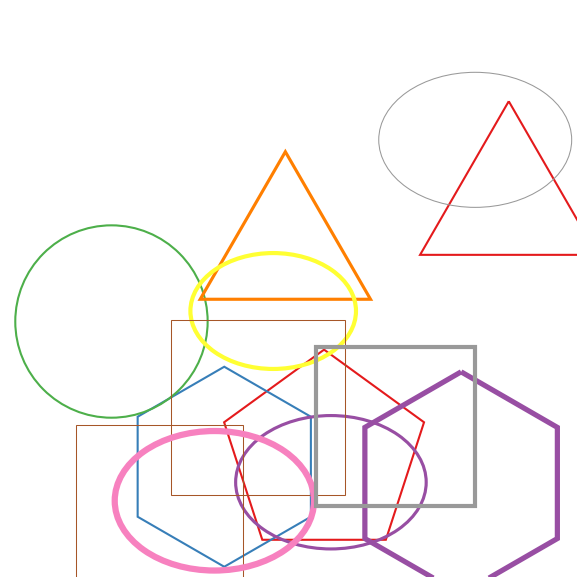[{"shape": "pentagon", "thickness": 1, "radius": 0.91, "center": [0.561, 0.212]}, {"shape": "triangle", "thickness": 1, "radius": 0.89, "center": [0.881, 0.646]}, {"shape": "hexagon", "thickness": 1, "radius": 0.87, "center": [0.388, 0.191]}, {"shape": "circle", "thickness": 1, "radius": 0.83, "center": [0.193, 0.442]}, {"shape": "hexagon", "thickness": 2.5, "radius": 0.96, "center": [0.798, 0.163]}, {"shape": "oval", "thickness": 1.5, "radius": 0.82, "center": [0.573, 0.164]}, {"shape": "triangle", "thickness": 1.5, "radius": 0.85, "center": [0.494, 0.566]}, {"shape": "oval", "thickness": 2, "radius": 0.72, "center": [0.473, 0.461]}, {"shape": "square", "thickness": 0.5, "radius": 0.73, "center": [0.276, 0.119]}, {"shape": "square", "thickness": 0.5, "radius": 0.76, "center": [0.447, 0.294]}, {"shape": "oval", "thickness": 3, "radius": 0.86, "center": [0.371, 0.132]}, {"shape": "square", "thickness": 2, "radius": 0.69, "center": [0.685, 0.261]}, {"shape": "oval", "thickness": 0.5, "radius": 0.84, "center": [0.823, 0.757]}]